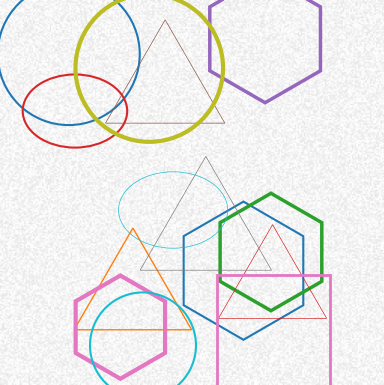[{"shape": "circle", "thickness": 1.5, "radius": 0.92, "center": [0.178, 0.86]}, {"shape": "hexagon", "thickness": 1.5, "radius": 0.9, "center": [0.632, 0.297]}, {"shape": "triangle", "thickness": 1, "radius": 0.88, "center": [0.345, 0.232]}, {"shape": "hexagon", "thickness": 2.5, "radius": 0.76, "center": [0.704, 0.345]}, {"shape": "triangle", "thickness": 0.5, "radius": 0.81, "center": [0.708, 0.254]}, {"shape": "oval", "thickness": 1.5, "radius": 0.68, "center": [0.195, 0.712]}, {"shape": "hexagon", "thickness": 2.5, "radius": 0.83, "center": [0.689, 0.899]}, {"shape": "triangle", "thickness": 0.5, "radius": 0.89, "center": [0.429, 0.77]}, {"shape": "square", "thickness": 2, "radius": 0.73, "center": [0.71, 0.139]}, {"shape": "hexagon", "thickness": 3, "radius": 0.67, "center": [0.313, 0.15]}, {"shape": "triangle", "thickness": 0.5, "radius": 0.99, "center": [0.535, 0.397]}, {"shape": "circle", "thickness": 3, "radius": 0.96, "center": [0.388, 0.823]}, {"shape": "circle", "thickness": 1.5, "radius": 0.69, "center": [0.371, 0.103]}, {"shape": "oval", "thickness": 0.5, "radius": 0.71, "center": [0.45, 0.455]}]